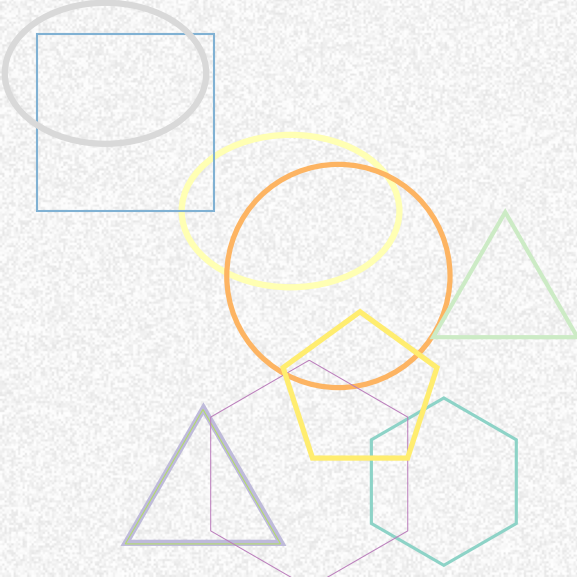[{"shape": "hexagon", "thickness": 1.5, "radius": 0.72, "center": [0.769, 0.165]}, {"shape": "oval", "thickness": 3, "radius": 0.94, "center": [0.503, 0.634]}, {"shape": "triangle", "thickness": 3, "radius": 0.78, "center": [0.352, 0.137]}, {"shape": "square", "thickness": 1, "radius": 0.77, "center": [0.218, 0.787]}, {"shape": "circle", "thickness": 2.5, "radius": 0.97, "center": [0.586, 0.521]}, {"shape": "triangle", "thickness": 0.5, "radius": 0.78, "center": [0.351, 0.135]}, {"shape": "oval", "thickness": 3, "radius": 0.87, "center": [0.183, 0.872]}, {"shape": "hexagon", "thickness": 0.5, "radius": 0.99, "center": [0.535, 0.178]}, {"shape": "triangle", "thickness": 2, "radius": 0.72, "center": [0.875, 0.487]}, {"shape": "pentagon", "thickness": 2.5, "radius": 0.7, "center": [0.623, 0.319]}]